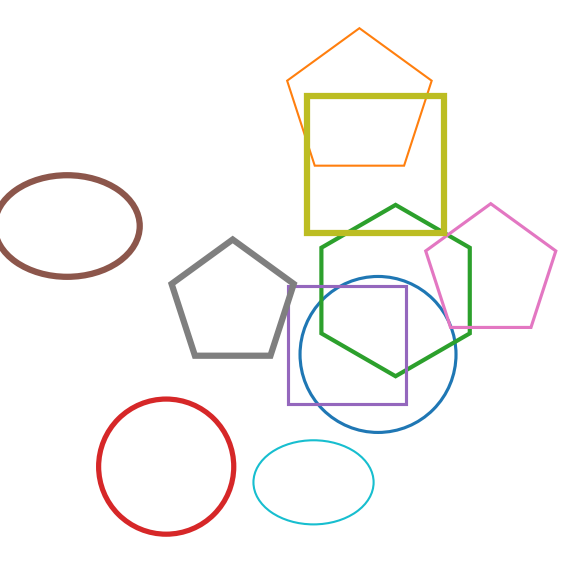[{"shape": "circle", "thickness": 1.5, "radius": 0.68, "center": [0.655, 0.385]}, {"shape": "pentagon", "thickness": 1, "radius": 0.66, "center": [0.622, 0.819]}, {"shape": "hexagon", "thickness": 2, "radius": 0.74, "center": [0.685, 0.496]}, {"shape": "circle", "thickness": 2.5, "radius": 0.58, "center": [0.288, 0.191]}, {"shape": "square", "thickness": 1.5, "radius": 0.51, "center": [0.601, 0.402]}, {"shape": "oval", "thickness": 3, "radius": 0.63, "center": [0.116, 0.608]}, {"shape": "pentagon", "thickness": 1.5, "radius": 0.59, "center": [0.85, 0.528]}, {"shape": "pentagon", "thickness": 3, "radius": 0.56, "center": [0.403, 0.473]}, {"shape": "square", "thickness": 3, "radius": 0.59, "center": [0.651, 0.715]}, {"shape": "oval", "thickness": 1, "radius": 0.52, "center": [0.543, 0.164]}]